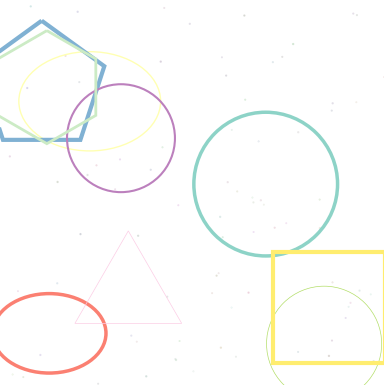[{"shape": "circle", "thickness": 2.5, "radius": 0.93, "center": [0.69, 0.522]}, {"shape": "oval", "thickness": 1, "radius": 0.92, "center": [0.233, 0.737]}, {"shape": "oval", "thickness": 2.5, "radius": 0.74, "center": [0.128, 0.134]}, {"shape": "pentagon", "thickness": 3, "radius": 0.86, "center": [0.108, 0.775]}, {"shape": "circle", "thickness": 0.5, "radius": 0.75, "center": [0.842, 0.107]}, {"shape": "triangle", "thickness": 0.5, "radius": 0.8, "center": [0.333, 0.24]}, {"shape": "circle", "thickness": 1.5, "radius": 0.7, "center": [0.314, 0.641]}, {"shape": "hexagon", "thickness": 2, "radius": 0.73, "center": [0.122, 0.774]}, {"shape": "square", "thickness": 3, "radius": 0.72, "center": [0.854, 0.201]}]